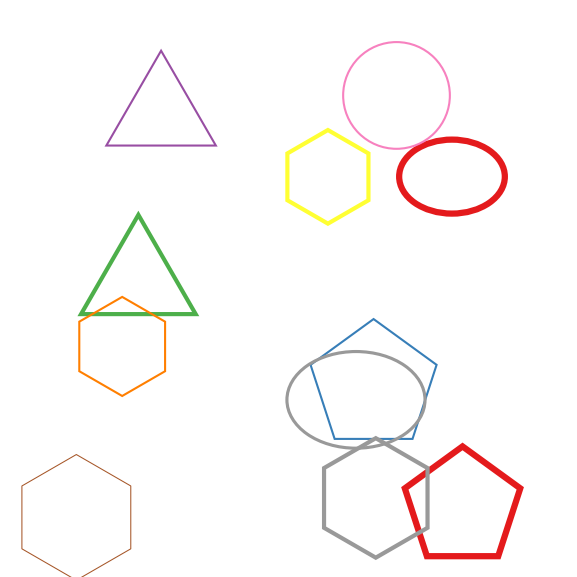[{"shape": "oval", "thickness": 3, "radius": 0.46, "center": [0.783, 0.693]}, {"shape": "pentagon", "thickness": 3, "radius": 0.53, "center": [0.801, 0.121]}, {"shape": "pentagon", "thickness": 1, "radius": 0.57, "center": [0.647, 0.332]}, {"shape": "triangle", "thickness": 2, "radius": 0.57, "center": [0.24, 0.513]}, {"shape": "triangle", "thickness": 1, "radius": 0.55, "center": [0.279, 0.802]}, {"shape": "hexagon", "thickness": 1, "radius": 0.43, "center": [0.212, 0.399]}, {"shape": "hexagon", "thickness": 2, "radius": 0.41, "center": [0.568, 0.693]}, {"shape": "hexagon", "thickness": 0.5, "radius": 0.54, "center": [0.132, 0.103]}, {"shape": "circle", "thickness": 1, "radius": 0.46, "center": [0.687, 0.834]}, {"shape": "oval", "thickness": 1.5, "radius": 0.6, "center": [0.616, 0.307]}, {"shape": "hexagon", "thickness": 2, "radius": 0.52, "center": [0.651, 0.137]}]